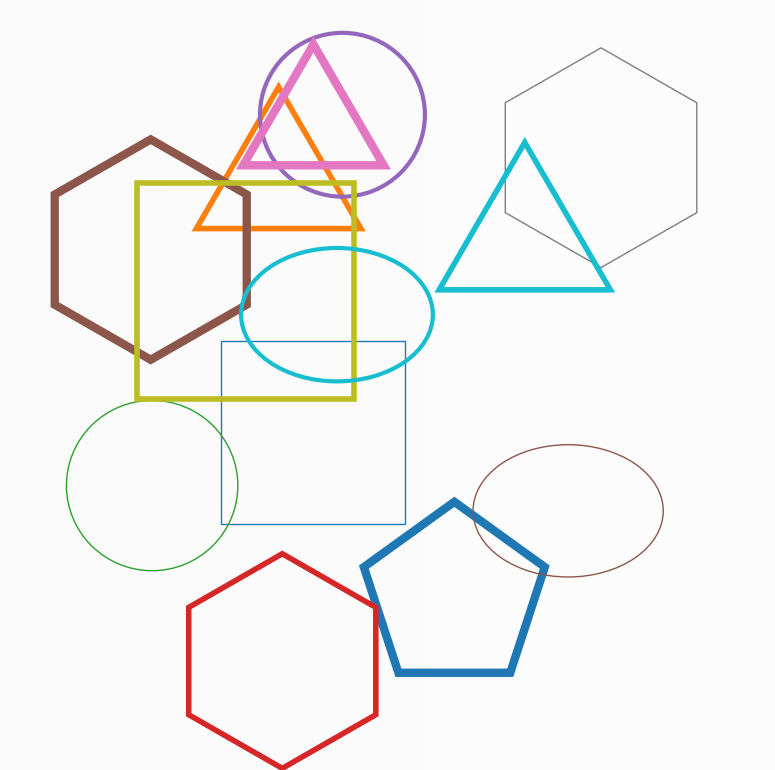[{"shape": "pentagon", "thickness": 3, "radius": 0.61, "center": [0.586, 0.226]}, {"shape": "square", "thickness": 0.5, "radius": 0.59, "center": [0.404, 0.439]}, {"shape": "triangle", "thickness": 2, "radius": 0.61, "center": [0.36, 0.764]}, {"shape": "circle", "thickness": 0.5, "radius": 0.55, "center": [0.196, 0.369]}, {"shape": "hexagon", "thickness": 2, "radius": 0.7, "center": [0.364, 0.141]}, {"shape": "circle", "thickness": 1.5, "radius": 0.53, "center": [0.442, 0.851]}, {"shape": "oval", "thickness": 0.5, "radius": 0.61, "center": [0.733, 0.337]}, {"shape": "hexagon", "thickness": 3, "radius": 0.72, "center": [0.194, 0.676]}, {"shape": "triangle", "thickness": 3, "radius": 0.52, "center": [0.404, 0.838]}, {"shape": "hexagon", "thickness": 0.5, "radius": 0.71, "center": [0.776, 0.795]}, {"shape": "square", "thickness": 2, "radius": 0.7, "center": [0.317, 0.622]}, {"shape": "oval", "thickness": 1.5, "radius": 0.62, "center": [0.435, 0.591]}, {"shape": "triangle", "thickness": 2, "radius": 0.64, "center": [0.677, 0.687]}]